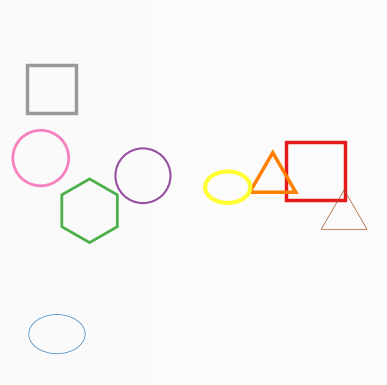[{"shape": "square", "thickness": 2.5, "radius": 0.38, "center": [0.814, 0.556]}, {"shape": "oval", "thickness": 0.5, "radius": 0.36, "center": [0.147, 0.132]}, {"shape": "hexagon", "thickness": 2, "radius": 0.41, "center": [0.231, 0.453]}, {"shape": "circle", "thickness": 1.5, "radius": 0.36, "center": [0.369, 0.544]}, {"shape": "triangle", "thickness": 2.5, "radius": 0.34, "center": [0.704, 0.535]}, {"shape": "oval", "thickness": 3, "radius": 0.29, "center": [0.588, 0.514]}, {"shape": "triangle", "thickness": 0.5, "radius": 0.34, "center": [0.888, 0.438]}, {"shape": "circle", "thickness": 2, "radius": 0.36, "center": [0.105, 0.589]}, {"shape": "square", "thickness": 2.5, "radius": 0.31, "center": [0.134, 0.769]}]